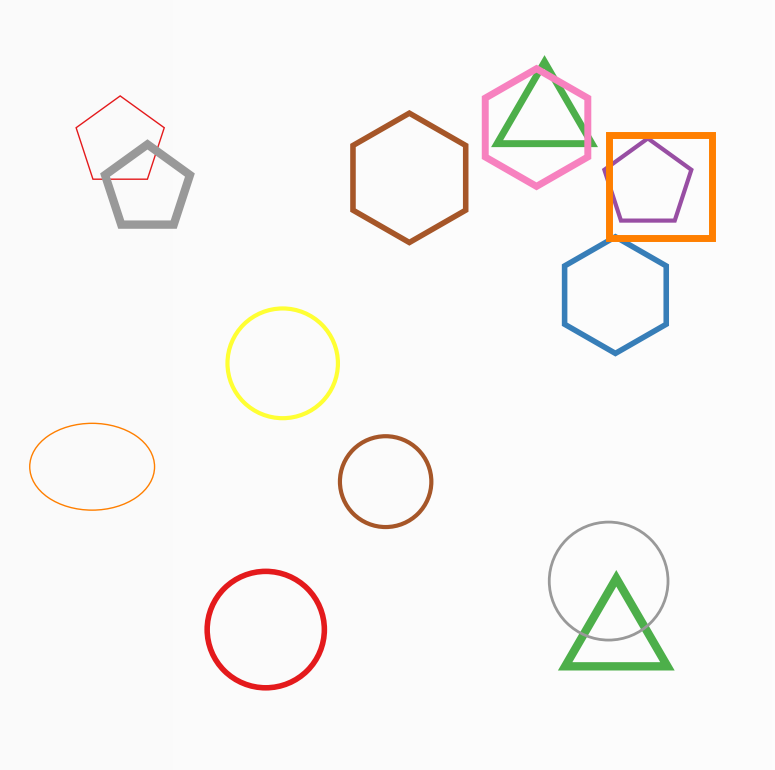[{"shape": "circle", "thickness": 2, "radius": 0.38, "center": [0.343, 0.182]}, {"shape": "pentagon", "thickness": 0.5, "radius": 0.3, "center": [0.155, 0.816]}, {"shape": "hexagon", "thickness": 2, "radius": 0.38, "center": [0.794, 0.617]}, {"shape": "triangle", "thickness": 2.5, "radius": 0.35, "center": [0.703, 0.849]}, {"shape": "triangle", "thickness": 3, "radius": 0.38, "center": [0.795, 0.173]}, {"shape": "pentagon", "thickness": 1.5, "radius": 0.3, "center": [0.836, 0.761]}, {"shape": "square", "thickness": 2.5, "radius": 0.33, "center": [0.853, 0.758]}, {"shape": "oval", "thickness": 0.5, "radius": 0.4, "center": [0.119, 0.394]}, {"shape": "circle", "thickness": 1.5, "radius": 0.36, "center": [0.365, 0.528]}, {"shape": "circle", "thickness": 1.5, "radius": 0.29, "center": [0.498, 0.375]}, {"shape": "hexagon", "thickness": 2, "radius": 0.42, "center": [0.528, 0.769]}, {"shape": "hexagon", "thickness": 2.5, "radius": 0.38, "center": [0.692, 0.834]}, {"shape": "circle", "thickness": 1, "radius": 0.38, "center": [0.785, 0.245]}, {"shape": "pentagon", "thickness": 3, "radius": 0.29, "center": [0.19, 0.755]}]